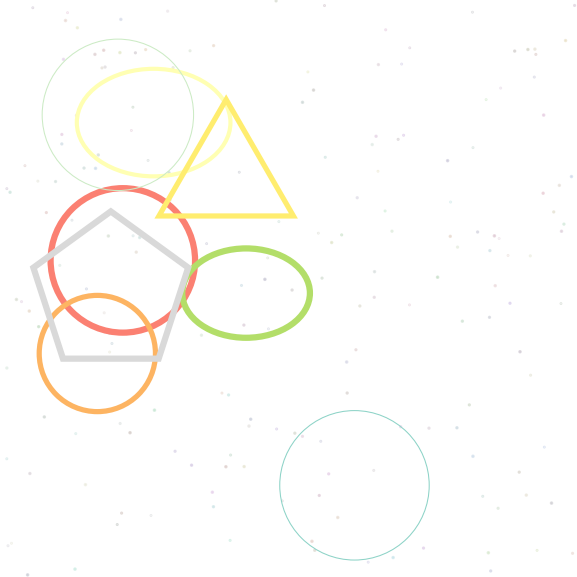[{"shape": "circle", "thickness": 0.5, "radius": 0.65, "center": [0.614, 0.159]}, {"shape": "oval", "thickness": 2, "radius": 0.67, "center": [0.266, 0.787]}, {"shape": "circle", "thickness": 3, "radius": 0.63, "center": [0.213, 0.548]}, {"shape": "circle", "thickness": 2.5, "radius": 0.5, "center": [0.169, 0.387]}, {"shape": "oval", "thickness": 3, "radius": 0.55, "center": [0.426, 0.492]}, {"shape": "pentagon", "thickness": 3, "radius": 0.7, "center": [0.192, 0.492]}, {"shape": "circle", "thickness": 0.5, "radius": 0.66, "center": [0.204, 0.8]}, {"shape": "triangle", "thickness": 2.5, "radius": 0.67, "center": [0.392, 0.692]}]